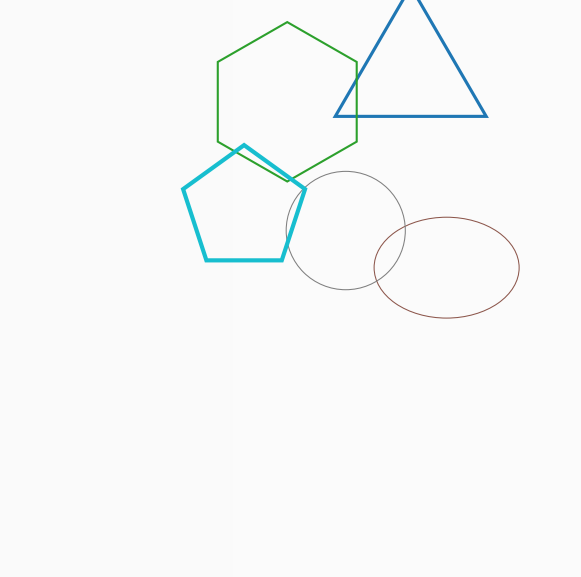[{"shape": "triangle", "thickness": 1.5, "radius": 0.75, "center": [0.707, 0.873]}, {"shape": "hexagon", "thickness": 1, "radius": 0.69, "center": [0.494, 0.823]}, {"shape": "oval", "thickness": 0.5, "radius": 0.62, "center": [0.768, 0.536]}, {"shape": "circle", "thickness": 0.5, "radius": 0.51, "center": [0.595, 0.6]}, {"shape": "pentagon", "thickness": 2, "radius": 0.55, "center": [0.42, 0.638]}]